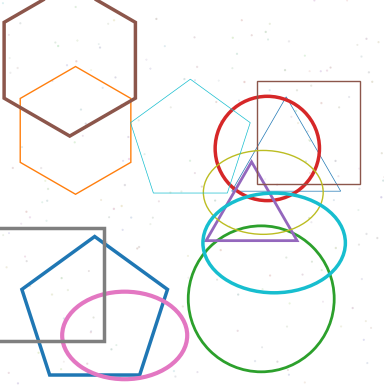[{"shape": "pentagon", "thickness": 2.5, "radius": 0.99, "center": [0.246, 0.187]}, {"shape": "triangle", "thickness": 0.5, "radius": 0.82, "center": [0.743, 0.585]}, {"shape": "hexagon", "thickness": 1, "radius": 0.83, "center": [0.196, 0.661]}, {"shape": "circle", "thickness": 2, "radius": 0.95, "center": [0.679, 0.224]}, {"shape": "circle", "thickness": 2.5, "radius": 0.68, "center": [0.694, 0.614]}, {"shape": "triangle", "thickness": 2, "radius": 0.68, "center": [0.653, 0.443]}, {"shape": "square", "thickness": 1, "radius": 0.67, "center": [0.802, 0.656]}, {"shape": "hexagon", "thickness": 2.5, "radius": 0.98, "center": [0.181, 0.843]}, {"shape": "oval", "thickness": 3, "radius": 0.81, "center": [0.324, 0.129]}, {"shape": "square", "thickness": 2.5, "radius": 0.73, "center": [0.124, 0.26]}, {"shape": "oval", "thickness": 1, "radius": 0.78, "center": [0.684, 0.5]}, {"shape": "pentagon", "thickness": 0.5, "radius": 0.82, "center": [0.494, 0.631]}, {"shape": "oval", "thickness": 2.5, "radius": 0.93, "center": [0.712, 0.369]}]